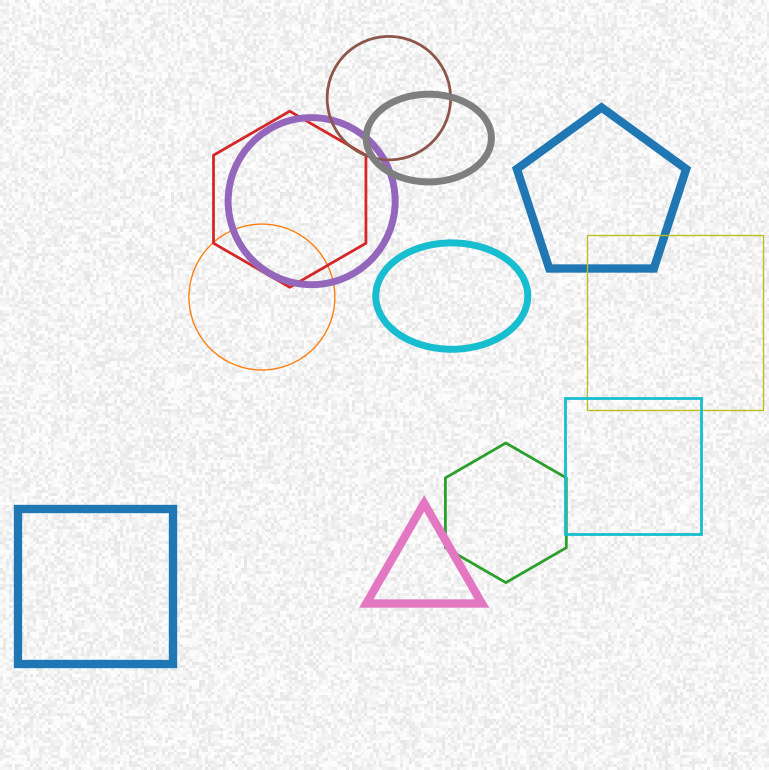[{"shape": "pentagon", "thickness": 3, "radius": 0.58, "center": [0.781, 0.745]}, {"shape": "square", "thickness": 3, "radius": 0.5, "center": [0.125, 0.239]}, {"shape": "circle", "thickness": 0.5, "radius": 0.47, "center": [0.34, 0.614]}, {"shape": "hexagon", "thickness": 1, "radius": 0.45, "center": [0.657, 0.334]}, {"shape": "hexagon", "thickness": 1, "radius": 0.57, "center": [0.376, 0.741]}, {"shape": "circle", "thickness": 2.5, "radius": 0.54, "center": [0.405, 0.739]}, {"shape": "circle", "thickness": 1, "radius": 0.4, "center": [0.505, 0.873]}, {"shape": "triangle", "thickness": 3, "radius": 0.43, "center": [0.551, 0.26]}, {"shape": "oval", "thickness": 2.5, "radius": 0.41, "center": [0.557, 0.821]}, {"shape": "square", "thickness": 0.5, "radius": 0.57, "center": [0.877, 0.581]}, {"shape": "oval", "thickness": 2.5, "radius": 0.49, "center": [0.587, 0.615]}, {"shape": "square", "thickness": 1, "radius": 0.44, "center": [0.822, 0.395]}]